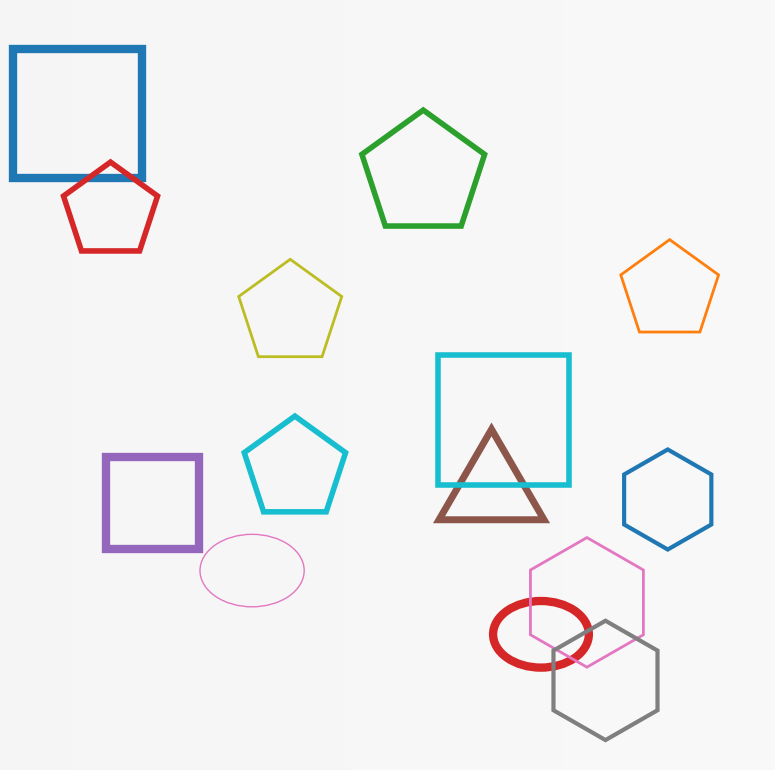[{"shape": "hexagon", "thickness": 1.5, "radius": 0.32, "center": [0.862, 0.351]}, {"shape": "square", "thickness": 3, "radius": 0.42, "center": [0.1, 0.852]}, {"shape": "pentagon", "thickness": 1, "radius": 0.33, "center": [0.864, 0.622]}, {"shape": "pentagon", "thickness": 2, "radius": 0.42, "center": [0.546, 0.774]}, {"shape": "pentagon", "thickness": 2, "radius": 0.32, "center": [0.143, 0.726]}, {"shape": "oval", "thickness": 3, "radius": 0.31, "center": [0.698, 0.176]}, {"shape": "square", "thickness": 3, "radius": 0.3, "center": [0.197, 0.347]}, {"shape": "triangle", "thickness": 2.5, "radius": 0.39, "center": [0.634, 0.364]}, {"shape": "oval", "thickness": 0.5, "radius": 0.34, "center": [0.325, 0.259]}, {"shape": "hexagon", "thickness": 1, "radius": 0.42, "center": [0.757, 0.218]}, {"shape": "hexagon", "thickness": 1.5, "radius": 0.39, "center": [0.781, 0.116]}, {"shape": "pentagon", "thickness": 1, "radius": 0.35, "center": [0.374, 0.593]}, {"shape": "pentagon", "thickness": 2, "radius": 0.34, "center": [0.381, 0.391]}, {"shape": "square", "thickness": 2, "radius": 0.42, "center": [0.65, 0.454]}]